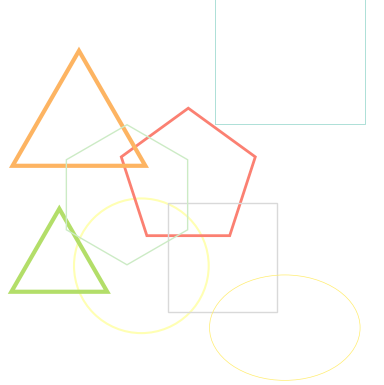[{"shape": "square", "thickness": 0.5, "radius": 0.97, "center": [0.753, 0.873]}, {"shape": "circle", "thickness": 1.5, "radius": 0.87, "center": [0.367, 0.31]}, {"shape": "pentagon", "thickness": 2, "radius": 0.92, "center": [0.489, 0.536]}, {"shape": "triangle", "thickness": 3, "radius": 1.0, "center": [0.205, 0.669]}, {"shape": "triangle", "thickness": 3, "radius": 0.72, "center": [0.154, 0.314]}, {"shape": "square", "thickness": 1, "radius": 0.71, "center": [0.577, 0.332]}, {"shape": "hexagon", "thickness": 1, "radius": 0.91, "center": [0.33, 0.494]}, {"shape": "oval", "thickness": 0.5, "radius": 0.98, "center": [0.74, 0.149]}]